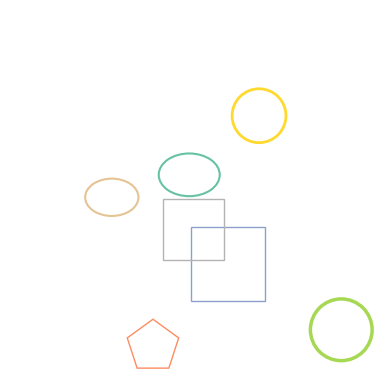[{"shape": "oval", "thickness": 1.5, "radius": 0.4, "center": [0.492, 0.546]}, {"shape": "pentagon", "thickness": 1, "radius": 0.35, "center": [0.397, 0.101]}, {"shape": "square", "thickness": 1, "radius": 0.48, "center": [0.592, 0.313]}, {"shape": "circle", "thickness": 2.5, "radius": 0.4, "center": [0.886, 0.143]}, {"shape": "circle", "thickness": 2, "radius": 0.35, "center": [0.673, 0.699]}, {"shape": "oval", "thickness": 1.5, "radius": 0.35, "center": [0.29, 0.488]}, {"shape": "square", "thickness": 1, "radius": 0.4, "center": [0.503, 0.404]}]